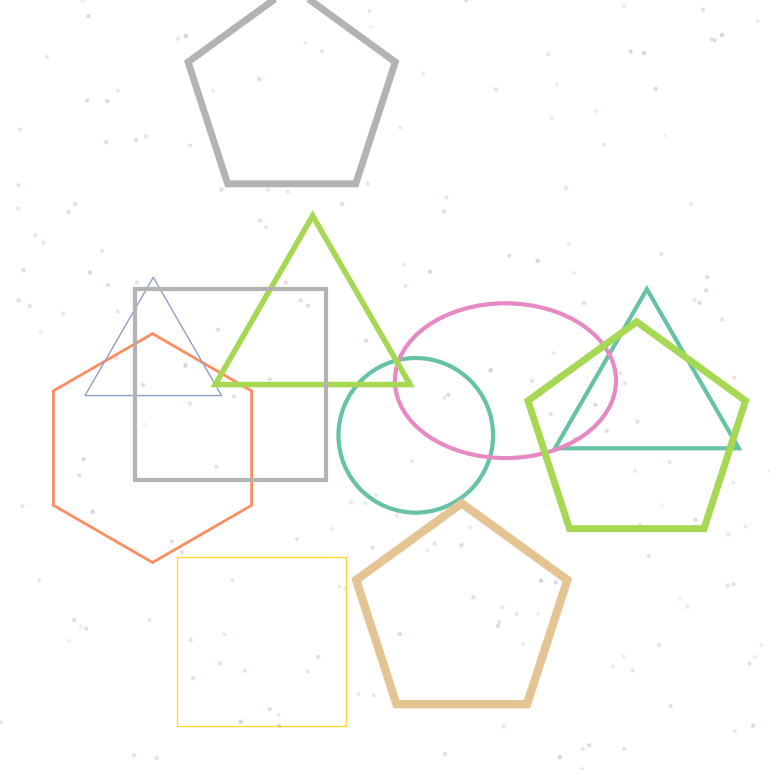[{"shape": "circle", "thickness": 1.5, "radius": 0.5, "center": [0.54, 0.435]}, {"shape": "triangle", "thickness": 1.5, "radius": 0.69, "center": [0.84, 0.487]}, {"shape": "hexagon", "thickness": 1, "radius": 0.74, "center": [0.198, 0.418]}, {"shape": "triangle", "thickness": 0.5, "radius": 0.51, "center": [0.199, 0.537]}, {"shape": "oval", "thickness": 1.5, "radius": 0.72, "center": [0.656, 0.506]}, {"shape": "pentagon", "thickness": 2.5, "radius": 0.74, "center": [0.827, 0.434]}, {"shape": "triangle", "thickness": 2, "radius": 0.73, "center": [0.406, 0.574]}, {"shape": "square", "thickness": 0.5, "radius": 0.55, "center": [0.339, 0.167]}, {"shape": "pentagon", "thickness": 3, "radius": 0.72, "center": [0.6, 0.202]}, {"shape": "square", "thickness": 1.5, "radius": 0.62, "center": [0.299, 0.501]}, {"shape": "pentagon", "thickness": 2.5, "radius": 0.71, "center": [0.379, 0.876]}]